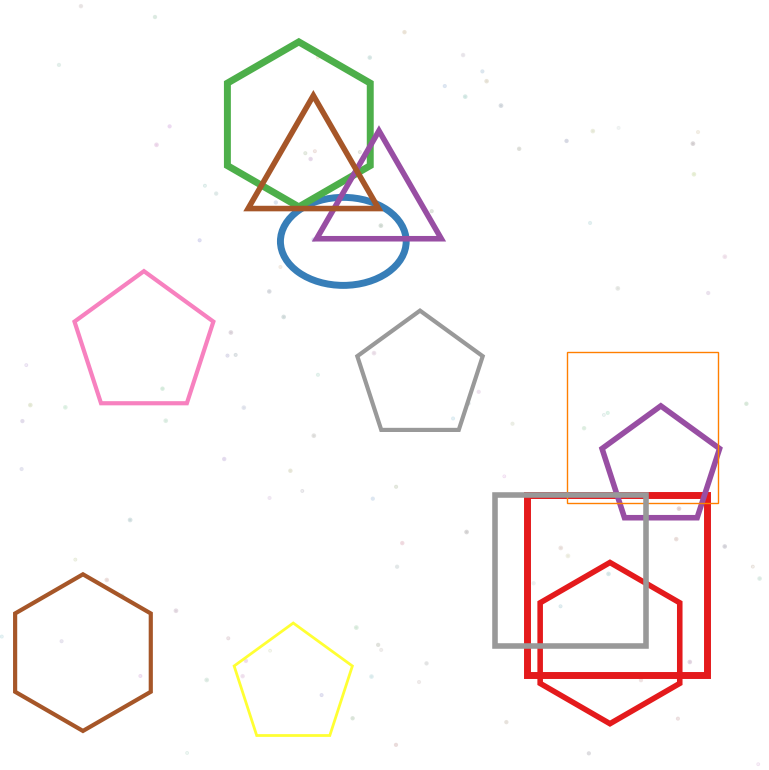[{"shape": "hexagon", "thickness": 2, "radius": 0.52, "center": [0.792, 0.165]}, {"shape": "square", "thickness": 2.5, "radius": 0.58, "center": [0.801, 0.24]}, {"shape": "oval", "thickness": 2.5, "radius": 0.41, "center": [0.446, 0.687]}, {"shape": "hexagon", "thickness": 2.5, "radius": 0.54, "center": [0.388, 0.838]}, {"shape": "triangle", "thickness": 2, "radius": 0.47, "center": [0.492, 0.737]}, {"shape": "pentagon", "thickness": 2, "radius": 0.4, "center": [0.858, 0.393]}, {"shape": "square", "thickness": 0.5, "radius": 0.49, "center": [0.834, 0.445]}, {"shape": "pentagon", "thickness": 1, "radius": 0.4, "center": [0.381, 0.11]}, {"shape": "hexagon", "thickness": 1.5, "radius": 0.51, "center": [0.108, 0.152]}, {"shape": "triangle", "thickness": 2, "radius": 0.49, "center": [0.407, 0.778]}, {"shape": "pentagon", "thickness": 1.5, "radius": 0.47, "center": [0.187, 0.553]}, {"shape": "pentagon", "thickness": 1.5, "radius": 0.43, "center": [0.545, 0.511]}, {"shape": "square", "thickness": 2, "radius": 0.49, "center": [0.741, 0.259]}]